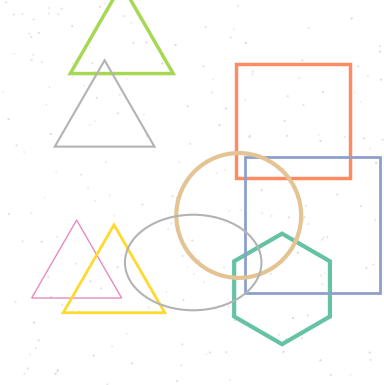[{"shape": "hexagon", "thickness": 3, "radius": 0.72, "center": [0.733, 0.25]}, {"shape": "square", "thickness": 2.5, "radius": 0.74, "center": [0.761, 0.686]}, {"shape": "square", "thickness": 2, "radius": 0.88, "center": [0.812, 0.415]}, {"shape": "triangle", "thickness": 1, "radius": 0.67, "center": [0.199, 0.293]}, {"shape": "triangle", "thickness": 2.5, "radius": 0.77, "center": [0.316, 0.886]}, {"shape": "triangle", "thickness": 2, "radius": 0.76, "center": [0.296, 0.264]}, {"shape": "circle", "thickness": 3, "radius": 0.81, "center": [0.62, 0.44]}, {"shape": "oval", "thickness": 1.5, "radius": 0.89, "center": [0.502, 0.318]}, {"shape": "triangle", "thickness": 1.5, "radius": 0.75, "center": [0.272, 0.694]}]